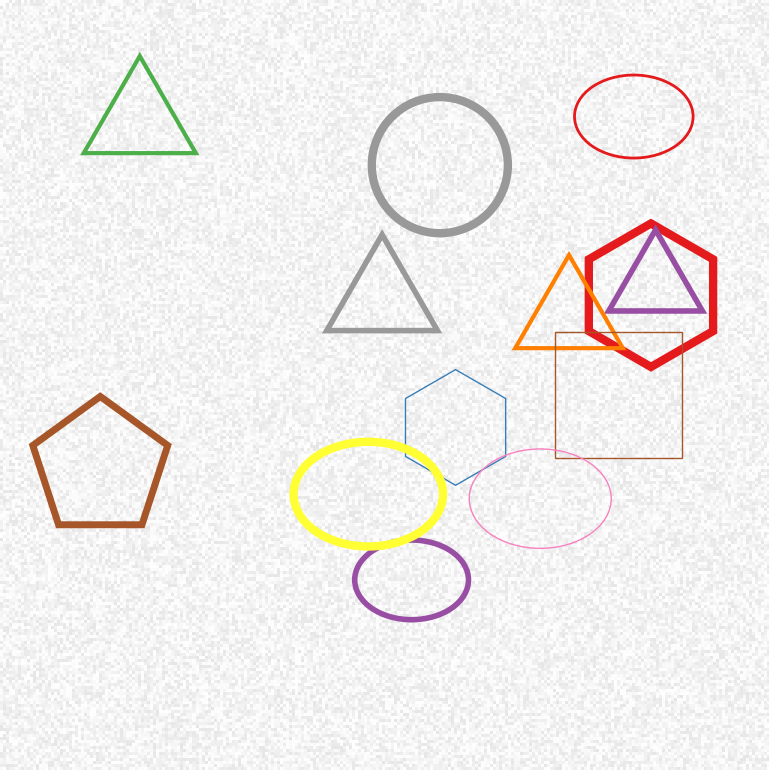[{"shape": "hexagon", "thickness": 3, "radius": 0.47, "center": [0.845, 0.617]}, {"shape": "oval", "thickness": 1, "radius": 0.38, "center": [0.823, 0.849]}, {"shape": "hexagon", "thickness": 0.5, "radius": 0.38, "center": [0.592, 0.445]}, {"shape": "triangle", "thickness": 1.5, "radius": 0.42, "center": [0.182, 0.843]}, {"shape": "triangle", "thickness": 2, "radius": 0.35, "center": [0.851, 0.631]}, {"shape": "oval", "thickness": 2, "radius": 0.37, "center": [0.535, 0.247]}, {"shape": "triangle", "thickness": 1.5, "radius": 0.4, "center": [0.739, 0.588]}, {"shape": "oval", "thickness": 3, "radius": 0.49, "center": [0.478, 0.358]}, {"shape": "pentagon", "thickness": 2.5, "radius": 0.46, "center": [0.13, 0.393]}, {"shape": "square", "thickness": 0.5, "radius": 0.41, "center": [0.803, 0.487]}, {"shape": "oval", "thickness": 0.5, "radius": 0.46, "center": [0.702, 0.352]}, {"shape": "circle", "thickness": 3, "radius": 0.44, "center": [0.571, 0.786]}, {"shape": "triangle", "thickness": 2, "radius": 0.42, "center": [0.496, 0.612]}]